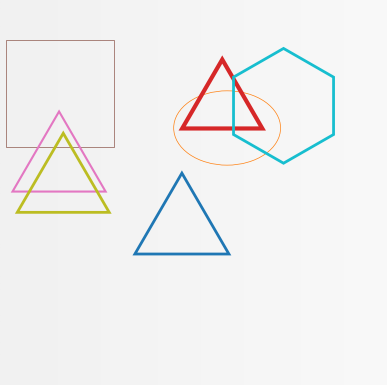[{"shape": "triangle", "thickness": 2, "radius": 0.7, "center": [0.469, 0.41]}, {"shape": "oval", "thickness": 0.5, "radius": 0.69, "center": [0.586, 0.668]}, {"shape": "triangle", "thickness": 3, "radius": 0.6, "center": [0.574, 0.726]}, {"shape": "square", "thickness": 0.5, "radius": 0.7, "center": [0.155, 0.757]}, {"shape": "triangle", "thickness": 1.5, "radius": 0.69, "center": [0.152, 0.572]}, {"shape": "triangle", "thickness": 2, "radius": 0.68, "center": [0.163, 0.517]}, {"shape": "hexagon", "thickness": 2, "radius": 0.75, "center": [0.732, 0.725]}]